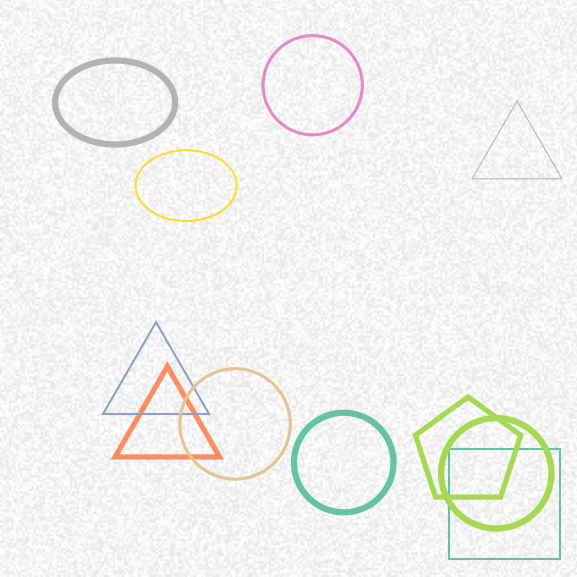[{"shape": "circle", "thickness": 3, "radius": 0.43, "center": [0.595, 0.198]}, {"shape": "square", "thickness": 1, "radius": 0.48, "center": [0.873, 0.126]}, {"shape": "triangle", "thickness": 2.5, "radius": 0.52, "center": [0.29, 0.26]}, {"shape": "triangle", "thickness": 1, "radius": 0.53, "center": [0.27, 0.335]}, {"shape": "circle", "thickness": 1.5, "radius": 0.43, "center": [0.541, 0.852]}, {"shape": "circle", "thickness": 3, "radius": 0.48, "center": [0.859, 0.18]}, {"shape": "pentagon", "thickness": 2.5, "radius": 0.48, "center": [0.811, 0.216]}, {"shape": "oval", "thickness": 1, "radius": 0.44, "center": [0.322, 0.678]}, {"shape": "circle", "thickness": 1.5, "radius": 0.48, "center": [0.407, 0.265]}, {"shape": "triangle", "thickness": 0.5, "radius": 0.45, "center": [0.895, 0.734]}, {"shape": "oval", "thickness": 3, "radius": 0.52, "center": [0.199, 0.822]}]